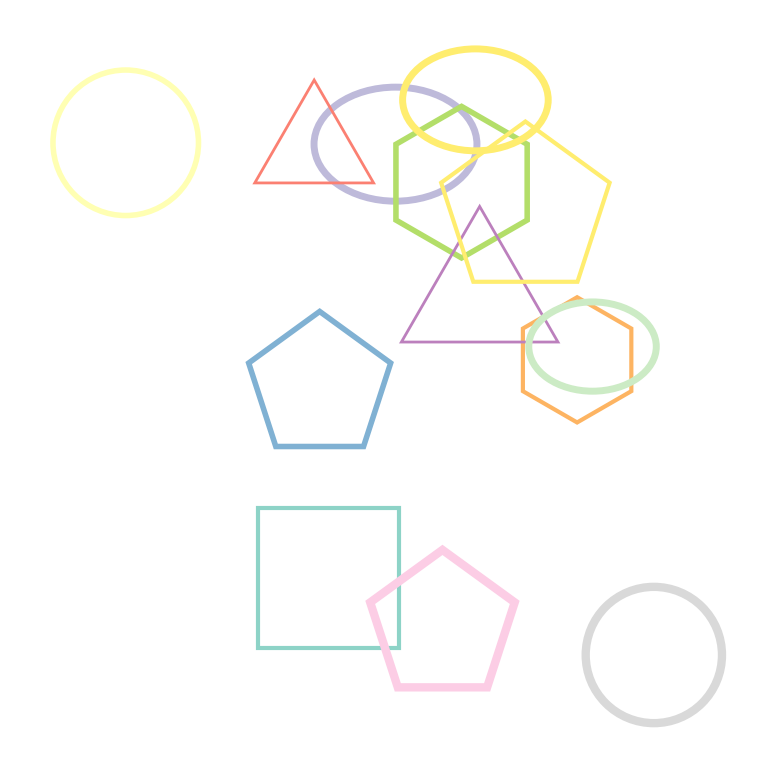[{"shape": "square", "thickness": 1.5, "radius": 0.46, "center": [0.427, 0.249]}, {"shape": "circle", "thickness": 2, "radius": 0.47, "center": [0.163, 0.815]}, {"shape": "oval", "thickness": 2.5, "radius": 0.53, "center": [0.514, 0.813]}, {"shape": "triangle", "thickness": 1, "radius": 0.45, "center": [0.408, 0.807]}, {"shape": "pentagon", "thickness": 2, "radius": 0.48, "center": [0.415, 0.499]}, {"shape": "hexagon", "thickness": 1.5, "radius": 0.41, "center": [0.75, 0.533]}, {"shape": "hexagon", "thickness": 2, "radius": 0.49, "center": [0.599, 0.763]}, {"shape": "pentagon", "thickness": 3, "radius": 0.49, "center": [0.575, 0.187]}, {"shape": "circle", "thickness": 3, "radius": 0.44, "center": [0.849, 0.149]}, {"shape": "triangle", "thickness": 1, "radius": 0.59, "center": [0.623, 0.614]}, {"shape": "oval", "thickness": 2.5, "radius": 0.41, "center": [0.77, 0.55]}, {"shape": "pentagon", "thickness": 1.5, "radius": 0.58, "center": [0.682, 0.727]}, {"shape": "oval", "thickness": 2.5, "radius": 0.47, "center": [0.617, 0.87]}]